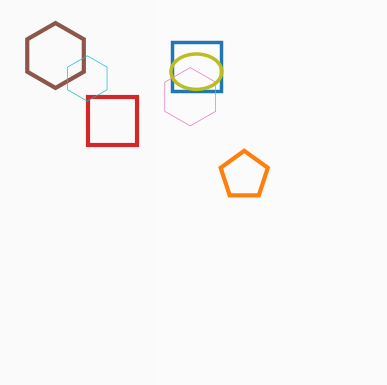[{"shape": "square", "thickness": 2.5, "radius": 0.32, "center": [0.507, 0.827]}, {"shape": "pentagon", "thickness": 3, "radius": 0.32, "center": [0.63, 0.544]}, {"shape": "square", "thickness": 3, "radius": 0.31, "center": [0.291, 0.686]}, {"shape": "hexagon", "thickness": 3, "radius": 0.42, "center": [0.143, 0.856]}, {"shape": "hexagon", "thickness": 0.5, "radius": 0.38, "center": [0.491, 0.749]}, {"shape": "oval", "thickness": 2.5, "radius": 0.33, "center": [0.507, 0.814]}, {"shape": "hexagon", "thickness": 0.5, "radius": 0.29, "center": [0.225, 0.796]}]